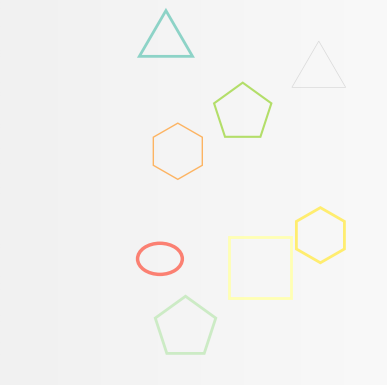[{"shape": "triangle", "thickness": 2, "radius": 0.4, "center": [0.428, 0.893]}, {"shape": "square", "thickness": 2, "radius": 0.4, "center": [0.671, 0.305]}, {"shape": "oval", "thickness": 2.5, "radius": 0.29, "center": [0.413, 0.328]}, {"shape": "hexagon", "thickness": 1, "radius": 0.36, "center": [0.459, 0.607]}, {"shape": "pentagon", "thickness": 1.5, "radius": 0.39, "center": [0.626, 0.708]}, {"shape": "triangle", "thickness": 0.5, "radius": 0.4, "center": [0.823, 0.813]}, {"shape": "pentagon", "thickness": 2, "radius": 0.41, "center": [0.479, 0.148]}, {"shape": "hexagon", "thickness": 2, "radius": 0.36, "center": [0.827, 0.389]}]